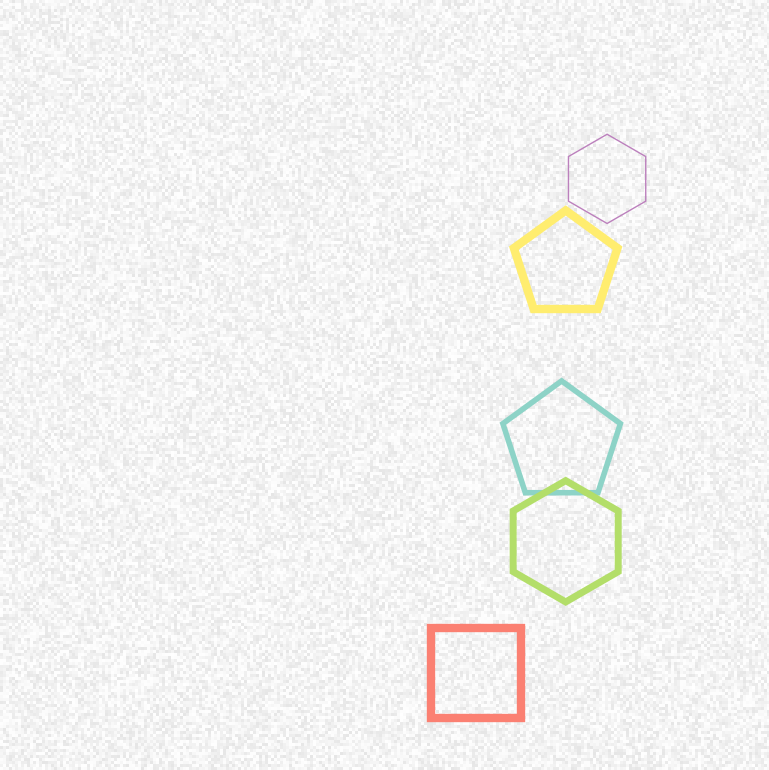[{"shape": "pentagon", "thickness": 2, "radius": 0.4, "center": [0.729, 0.425]}, {"shape": "square", "thickness": 3, "radius": 0.29, "center": [0.618, 0.125]}, {"shape": "hexagon", "thickness": 2.5, "radius": 0.39, "center": [0.735, 0.297]}, {"shape": "hexagon", "thickness": 0.5, "radius": 0.29, "center": [0.788, 0.768]}, {"shape": "pentagon", "thickness": 3, "radius": 0.35, "center": [0.735, 0.656]}]